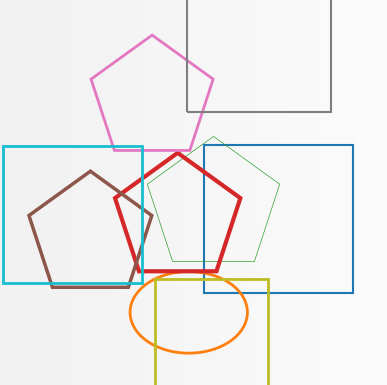[{"shape": "square", "thickness": 1.5, "radius": 0.96, "center": [0.719, 0.431]}, {"shape": "oval", "thickness": 2, "radius": 0.76, "center": [0.487, 0.189]}, {"shape": "pentagon", "thickness": 0.5, "radius": 0.9, "center": [0.551, 0.466]}, {"shape": "pentagon", "thickness": 3, "radius": 0.85, "center": [0.459, 0.433]}, {"shape": "pentagon", "thickness": 2.5, "radius": 0.83, "center": [0.233, 0.389]}, {"shape": "pentagon", "thickness": 2, "radius": 0.83, "center": [0.393, 0.743]}, {"shape": "square", "thickness": 1.5, "radius": 0.93, "center": [0.668, 0.894]}, {"shape": "square", "thickness": 2, "radius": 0.73, "center": [0.546, 0.13]}, {"shape": "square", "thickness": 2, "radius": 0.89, "center": [0.187, 0.443]}]